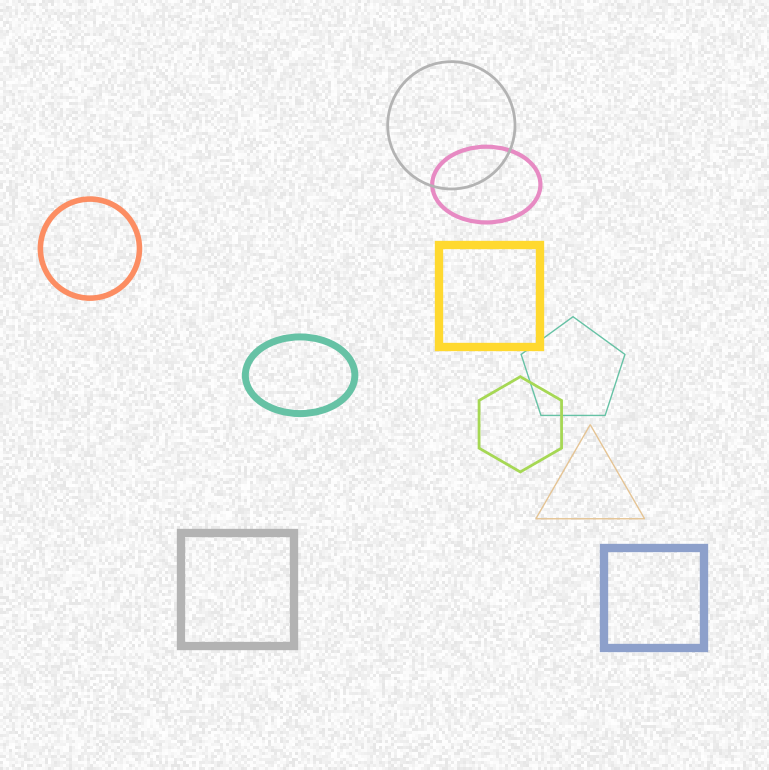[{"shape": "pentagon", "thickness": 0.5, "radius": 0.35, "center": [0.744, 0.518]}, {"shape": "oval", "thickness": 2.5, "radius": 0.36, "center": [0.39, 0.513]}, {"shape": "circle", "thickness": 2, "radius": 0.32, "center": [0.117, 0.677]}, {"shape": "square", "thickness": 3, "radius": 0.32, "center": [0.849, 0.224]}, {"shape": "oval", "thickness": 1.5, "radius": 0.35, "center": [0.632, 0.76]}, {"shape": "hexagon", "thickness": 1, "radius": 0.31, "center": [0.676, 0.449]}, {"shape": "square", "thickness": 3, "radius": 0.33, "center": [0.636, 0.615]}, {"shape": "triangle", "thickness": 0.5, "radius": 0.41, "center": [0.767, 0.367]}, {"shape": "square", "thickness": 3, "radius": 0.37, "center": [0.309, 0.234]}, {"shape": "circle", "thickness": 1, "radius": 0.41, "center": [0.586, 0.837]}]